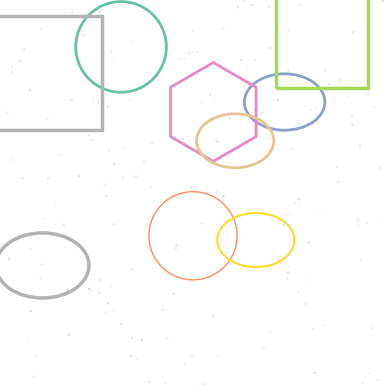[{"shape": "circle", "thickness": 2, "radius": 0.59, "center": [0.314, 0.878]}, {"shape": "circle", "thickness": 1, "radius": 0.57, "center": [0.501, 0.388]}, {"shape": "oval", "thickness": 2, "radius": 0.52, "center": [0.739, 0.735]}, {"shape": "hexagon", "thickness": 2, "radius": 0.64, "center": [0.554, 0.709]}, {"shape": "square", "thickness": 2.5, "radius": 0.6, "center": [0.837, 0.891]}, {"shape": "oval", "thickness": 1.5, "radius": 0.5, "center": [0.665, 0.376]}, {"shape": "oval", "thickness": 2, "radius": 0.5, "center": [0.611, 0.634]}, {"shape": "oval", "thickness": 2.5, "radius": 0.6, "center": [0.11, 0.311]}, {"shape": "square", "thickness": 2.5, "radius": 0.74, "center": [0.116, 0.811]}]